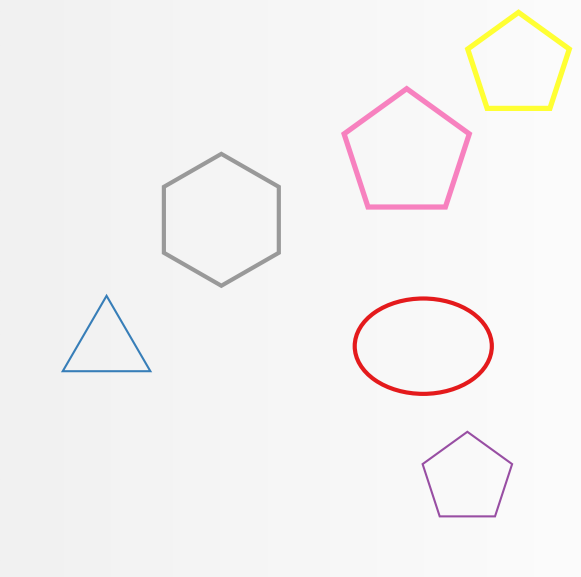[{"shape": "oval", "thickness": 2, "radius": 0.59, "center": [0.728, 0.4]}, {"shape": "triangle", "thickness": 1, "radius": 0.44, "center": [0.183, 0.4]}, {"shape": "pentagon", "thickness": 1, "radius": 0.4, "center": [0.804, 0.17]}, {"shape": "pentagon", "thickness": 2.5, "radius": 0.46, "center": [0.892, 0.886]}, {"shape": "pentagon", "thickness": 2.5, "radius": 0.57, "center": [0.7, 0.732]}, {"shape": "hexagon", "thickness": 2, "radius": 0.57, "center": [0.381, 0.618]}]